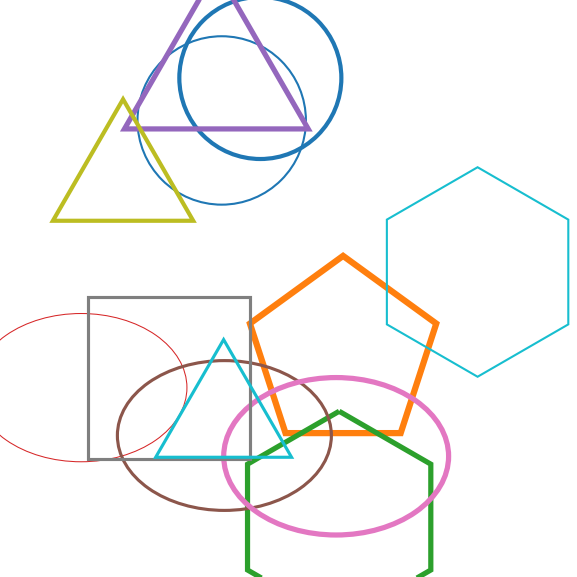[{"shape": "circle", "thickness": 1, "radius": 0.73, "center": [0.384, 0.791]}, {"shape": "circle", "thickness": 2, "radius": 0.7, "center": [0.451, 0.864]}, {"shape": "pentagon", "thickness": 3, "radius": 0.85, "center": [0.594, 0.386]}, {"shape": "hexagon", "thickness": 2.5, "radius": 0.92, "center": [0.587, 0.104]}, {"shape": "oval", "thickness": 0.5, "radius": 0.92, "center": [0.14, 0.328]}, {"shape": "triangle", "thickness": 2.5, "radius": 0.92, "center": [0.375, 0.868]}, {"shape": "oval", "thickness": 1.5, "radius": 0.93, "center": [0.389, 0.245]}, {"shape": "oval", "thickness": 2.5, "radius": 0.97, "center": [0.582, 0.209]}, {"shape": "square", "thickness": 1.5, "radius": 0.7, "center": [0.293, 0.344]}, {"shape": "triangle", "thickness": 2, "radius": 0.7, "center": [0.213, 0.687]}, {"shape": "hexagon", "thickness": 1, "radius": 0.91, "center": [0.827, 0.528]}, {"shape": "triangle", "thickness": 1.5, "radius": 0.68, "center": [0.387, 0.275]}]